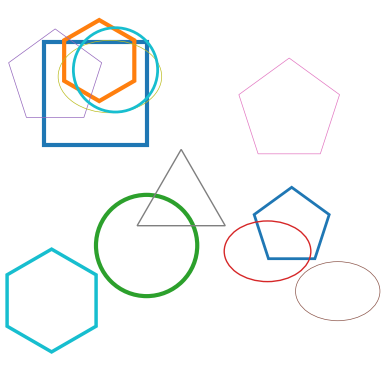[{"shape": "pentagon", "thickness": 2, "radius": 0.51, "center": [0.758, 0.411]}, {"shape": "square", "thickness": 3, "radius": 0.67, "center": [0.248, 0.757]}, {"shape": "hexagon", "thickness": 3, "radius": 0.53, "center": [0.258, 0.843]}, {"shape": "circle", "thickness": 3, "radius": 0.66, "center": [0.381, 0.362]}, {"shape": "oval", "thickness": 1, "radius": 0.56, "center": [0.695, 0.347]}, {"shape": "pentagon", "thickness": 0.5, "radius": 0.64, "center": [0.143, 0.798]}, {"shape": "oval", "thickness": 0.5, "radius": 0.55, "center": [0.877, 0.244]}, {"shape": "pentagon", "thickness": 0.5, "radius": 0.69, "center": [0.751, 0.712]}, {"shape": "triangle", "thickness": 1, "radius": 0.66, "center": [0.471, 0.48]}, {"shape": "oval", "thickness": 0.5, "radius": 0.67, "center": [0.285, 0.801]}, {"shape": "hexagon", "thickness": 2.5, "radius": 0.67, "center": [0.134, 0.219]}, {"shape": "circle", "thickness": 2, "radius": 0.55, "center": [0.3, 0.818]}]